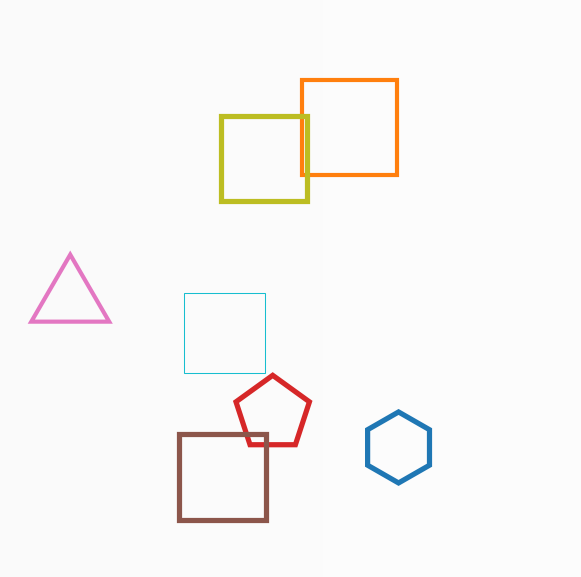[{"shape": "hexagon", "thickness": 2.5, "radius": 0.31, "center": [0.686, 0.224]}, {"shape": "square", "thickness": 2, "radius": 0.41, "center": [0.601, 0.779]}, {"shape": "pentagon", "thickness": 2.5, "radius": 0.33, "center": [0.469, 0.283]}, {"shape": "square", "thickness": 2.5, "radius": 0.37, "center": [0.383, 0.173]}, {"shape": "triangle", "thickness": 2, "radius": 0.39, "center": [0.121, 0.481]}, {"shape": "square", "thickness": 2.5, "radius": 0.37, "center": [0.454, 0.725]}, {"shape": "square", "thickness": 0.5, "radius": 0.35, "center": [0.386, 0.422]}]